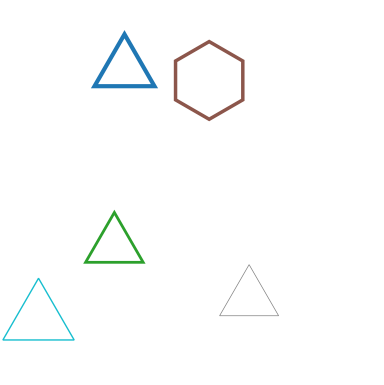[{"shape": "triangle", "thickness": 3, "radius": 0.45, "center": [0.323, 0.821]}, {"shape": "triangle", "thickness": 2, "radius": 0.43, "center": [0.297, 0.362]}, {"shape": "hexagon", "thickness": 2.5, "radius": 0.5, "center": [0.543, 0.791]}, {"shape": "triangle", "thickness": 0.5, "radius": 0.44, "center": [0.647, 0.224]}, {"shape": "triangle", "thickness": 1, "radius": 0.53, "center": [0.1, 0.17]}]